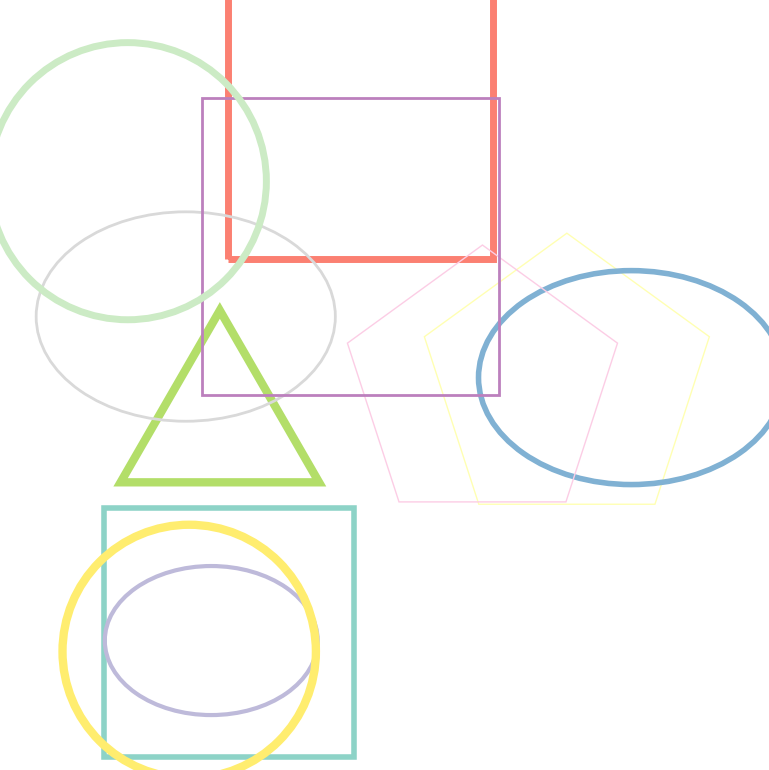[{"shape": "square", "thickness": 2, "radius": 0.81, "center": [0.297, 0.179]}, {"shape": "pentagon", "thickness": 0.5, "radius": 0.97, "center": [0.736, 0.503]}, {"shape": "oval", "thickness": 1.5, "radius": 0.69, "center": [0.274, 0.168]}, {"shape": "square", "thickness": 2.5, "radius": 0.86, "center": [0.469, 0.836]}, {"shape": "oval", "thickness": 2, "radius": 0.99, "center": [0.82, 0.51]}, {"shape": "triangle", "thickness": 3, "radius": 0.74, "center": [0.285, 0.448]}, {"shape": "pentagon", "thickness": 0.5, "radius": 0.92, "center": [0.627, 0.497]}, {"shape": "oval", "thickness": 1, "radius": 0.97, "center": [0.241, 0.589]}, {"shape": "square", "thickness": 1, "radius": 0.96, "center": [0.455, 0.68]}, {"shape": "circle", "thickness": 2.5, "radius": 0.9, "center": [0.166, 0.765]}, {"shape": "circle", "thickness": 3, "radius": 0.82, "center": [0.246, 0.154]}]